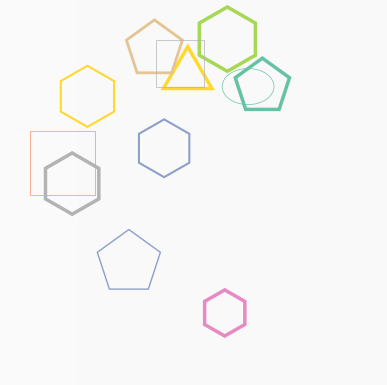[{"shape": "oval", "thickness": 0.5, "radius": 0.33, "center": [0.64, 0.775]}, {"shape": "pentagon", "thickness": 2.5, "radius": 0.37, "center": [0.677, 0.775]}, {"shape": "square", "thickness": 0.5, "radius": 0.42, "center": [0.161, 0.576]}, {"shape": "pentagon", "thickness": 1, "radius": 0.43, "center": [0.333, 0.318]}, {"shape": "hexagon", "thickness": 1.5, "radius": 0.38, "center": [0.424, 0.615]}, {"shape": "hexagon", "thickness": 2.5, "radius": 0.3, "center": [0.58, 0.187]}, {"shape": "hexagon", "thickness": 2.5, "radius": 0.42, "center": [0.587, 0.898]}, {"shape": "hexagon", "thickness": 1.5, "radius": 0.4, "center": [0.226, 0.75]}, {"shape": "triangle", "thickness": 2.5, "radius": 0.36, "center": [0.484, 0.806]}, {"shape": "pentagon", "thickness": 2, "radius": 0.38, "center": [0.398, 0.872]}, {"shape": "square", "thickness": 0.5, "radius": 0.31, "center": [0.465, 0.835]}, {"shape": "hexagon", "thickness": 2.5, "radius": 0.4, "center": [0.186, 0.523]}]